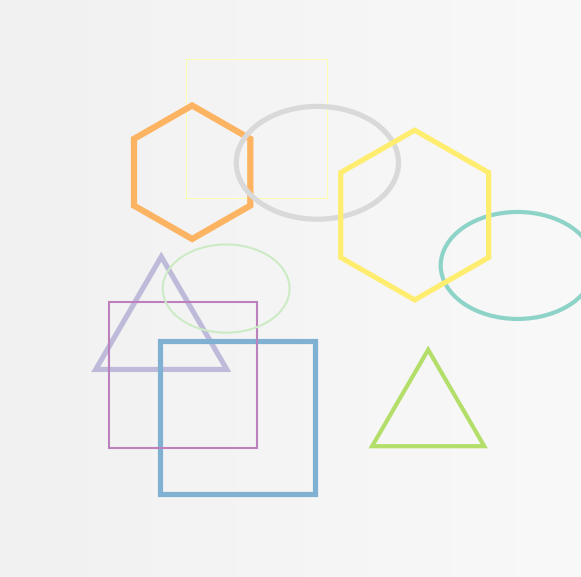[{"shape": "oval", "thickness": 2, "radius": 0.66, "center": [0.891, 0.539]}, {"shape": "square", "thickness": 0.5, "radius": 0.61, "center": [0.442, 0.777]}, {"shape": "triangle", "thickness": 2.5, "radius": 0.65, "center": [0.277, 0.424]}, {"shape": "square", "thickness": 2.5, "radius": 0.66, "center": [0.408, 0.276]}, {"shape": "hexagon", "thickness": 3, "radius": 0.58, "center": [0.331, 0.701]}, {"shape": "triangle", "thickness": 2, "radius": 0.56, "center": [0.737, 0.282]}, {"shape": "oval", "thickness": 2.5, "radius": 0.7, "center": [0.546, 0.717]}, {"shape": "square", "thickness": 1, "radius": 0.63, "center": [0.315, 0.35]}, {"shape": "oval", "thickness": 1, "radius": 0.55, "center": [0.389, 0.499]}, {"shape": "hexagon", "thickness": 2.5, "radius": 0.73, "center": [0.713, 0.627]}]